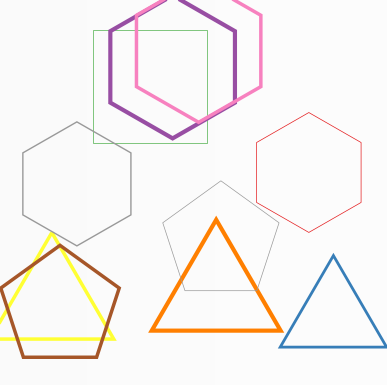[{"shape": "hexagon", "thickness": 0.5, "radius": 0.78, "center": [0.797, 0.552]}, {"shape": "triangle", "thickness": 2, "radius": 0.79, "center": [0.86, 0.178]}, {"shape": "square", "thickness": 0.5, "radius": 0.73, "center": [0.388, 0.776]}, {"shape": "hexagon", "thickness": 3, "radius": 0.93, "center": [0.446, 0.826]}, {"shape": "triangle", "thickness": 3, "radius": 0.96, "center": [0.558, 0.237]}, {"shape": "triangle", "thickness": 2.5, "radius": 0.92, "center": [0.134, 0.212]}, {"shape": "pentagon", "thickness": 2.5, "radius": 0.8, "center": [0.155, 0.202]}, {"shape": "hexagon", "thickness": 2.5, "radius": 0.93, "center": [0.513, 0.868]}, {"shape": "hexagon", "thickness": 1, "radius": 0.81, "center": [0.198, 0.522]}, {"shape": "pentagon", "thickness": 0.5, "radius": 0.79, "center": [0.57, 0.373]}]